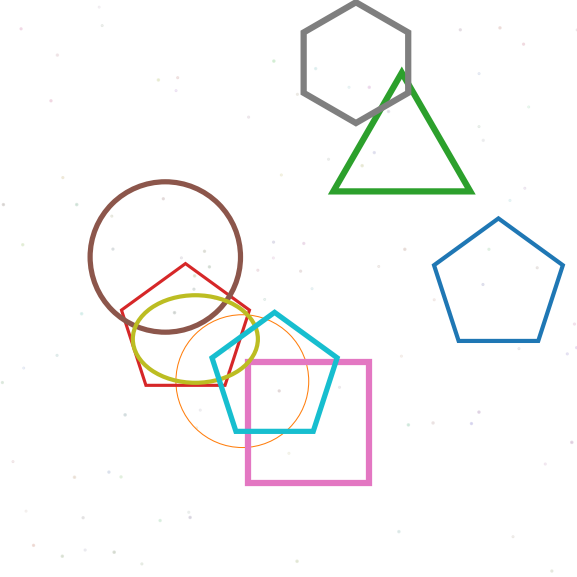[{"shape": "pentagon", "thickness": 2, "radius": 0.59, "center": [0.863, 0.504]}, {"shape": "circle", "thickness": 0.5, "radius": 0.57, "center": [0.42, 0.339]}, {"shape": "triangle", "thickness": 3, "radius": 0.68, "center": [0.696, 0.736]}, {"shape": "pentagon", "thickness": 1.5, "radius": 0.58, "center": [0.321, 0.426]}, {"shape": "circle", "thickness": 2.5, "radius": 0.65, "center": [0.286, 0.554]}, {"shape": "square", "thickness": 3, "radius": 0.52, "center": [0.534, 0.268]}, {"shape": "hexagon", "thickness": 3, "radius": 0.52, "center": [0.616, 0.891]}, {"shape": "oval", "thickness": 2, "radius": 0.54, "center": [0.338, 0.412]}, {"shape": "pentagon", "thickness": 2.5, "radius": 0.57, "center": [0.475, 0.344]}]